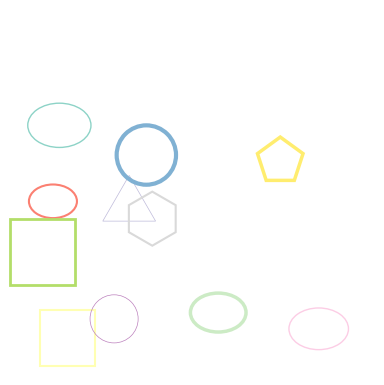[{"shape": "oval", "thickness": 1, "radius": 0.41, "center": [0.154, 0.675]}, {"shape": "square", "thickness": 1.5, "radius": 0.36, "center": [0.175, 0.122]}, {"shape": "triangle", "thickness": 0.5, "radius": 0.4, "center": [0.336, 0.465]}, {"shape": "oval", "thickness": 1.5, "radius": 0.31, "center": [0.138, 0.477]}, {"shape": "circle", "thickness": 3, "radius": 0.39, "center": [0.38, 0.597]}, {"shape": "square", "thickness": 2, "radius": 0.42, "center": [0.111, 0.345]}, {"shape": "oval", "thickness": 1, "radius": 0.39, "center": [0.828, 0.146]}, {"shape": "hexagon", "thickness": 1.5, "radius": 0.35, "center": [0.396, 0.432]}, {"shape": "circle", "thickness": 0.5, "radius": 0.31, "center": [0.296, 0.172]}, {"shape": "oval", "thickness": 2.5, "radius": 0.36, "center": [0.567, 0.188]}, {"shape": "pentagon", "thickness": 2.5, "radius": 0.31, "center": [0.728, 0.582]}]